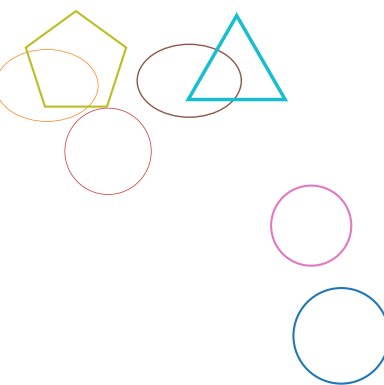[{"shape": "circle", "thickness": 1.5, "radius": 0.62, "center": [0.886, 0.128]}, {"shape": "oval", "thickness": 0.5, "radius": 0.67, "center": [0.122, 0.778]}, {"shape": "circle", "thickness": 0.5, "radius": 0.56, "center": [0.281, 0.607]}, {"shape": "oval", "thickness": 1, "radius": 0.68, "center": [0.492, 0.79]}, {"shape": "circle", "thickness": 1.5, "radius": 0.52, "center": [0.808, 0.414]}, {"shape": "pentagon", "thickness": 1.5, "radius": 0.69, "center": [0.197, 0.834]}, {"shape": "triangle", "thickness": 2.5, "radius": 0.73, "center": [0.615, 0.814]}]